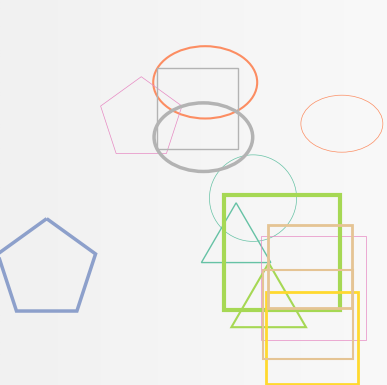[{"shape": "triangle", "thickness": 1, "radius": 0.52, "center": [0.609, 0.37]}, {"shape": "circle", "thickness": 0.5, "radius": 0.56, "center": [0.653, 0.485]}, {"shape": "oval", "thickness": 0.5, "radius": 0.53, "center": [0.882, 0.679]}, {"shape": "oval", "thickness": 1.5, "radius": 0.67, "center": [0.53, 0.786]}, {"shape": "pentagon", "thickness": 2.5, "radius": 0.66, "center": [0.12, 0.299]}, {"shape": "pentagon", "thickness": 0.5, "radius": 0.55, "center": [0.365, 0.69]}, {"shape": "square", "thickness": 0.5, "radius": 0.68, "center": [0.809, 0.252]}, {"shape": "square", "thickness": 3, "radius": 0.75, "center": [0.728, 0.345]}, {"shape": "triangle", "thickness": 1.5, "radius": 0.56, "center": [0.693, 0.206]}, {"shape": "square", "thickness": 2, "radius": 0.59, "center": [0.804, 0.122]}, {"shape": "square", "thickness": 2, "radius": 0.54, "center": [0.8, 0.308]}, {"shape": "square", "thickness": 1.5, "radius": 0.58, "center": [0.794, 0.184]}, {"shape": "square", "thickness": 1, "radius": 0.52, "center": [0.509, 0.718]}, {"shape": "oval", "thickness": 2.5, "radius": 0.64, "center": [0.525, 0.644]}]